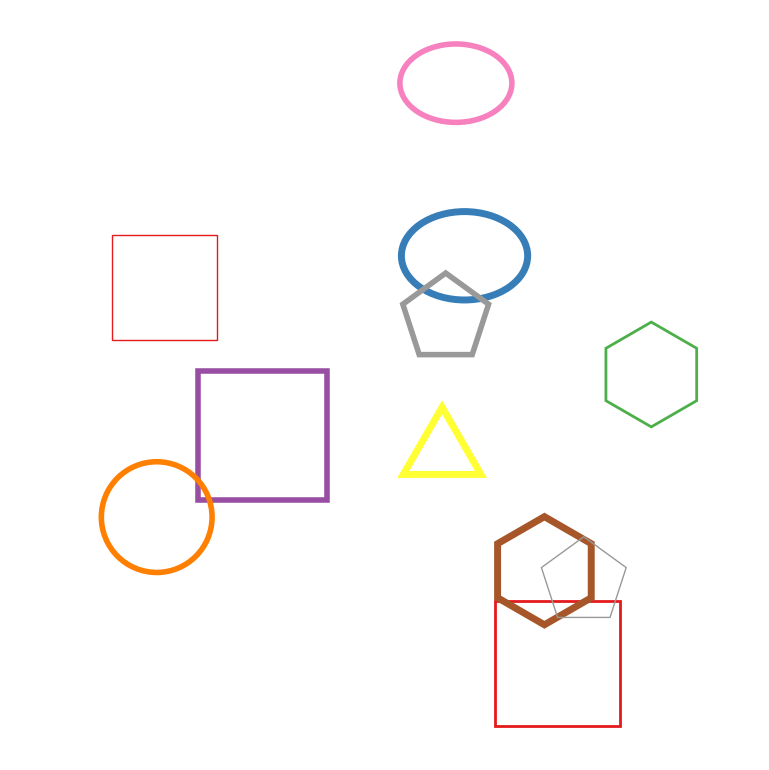[{"shape": "square", "thickness": 1, "radius": 0.41, "center": [0.724, 0.139]}, {"shape": "square", "thickness": 0.5, "radius": 0.34, "center": [0.213, 0.626]}, {"shape": "oval", "thickness": 2.5, "radius": 0.41, "center": [0.603, 0.668]}, {"shape": "hexagon", "thickness": 1, "radius": 0.34, "center": [0.846, 0.514]}, {"shape": "square", "thickness": 2, "radius": 0.42, "center": [0.341, 0.434]}, {"shape": "circle", "thickness": 2, "radius": 0.36, "center": [0.204, 0.328]}, {"shape": "triangle", "thickness": 2.5, "radius": 0.29, "center": [0.574, 0.413]}, {"shape": "hexagon", "thickness": 2.5, "radius": 0.35, "center": [0.707, 0.259]}, {"shape": "oval", "thickness": 2, "radius": 0.36, "center": [0.592, 0.892]}, {"shape": "pentagon", "thickness": 2, "radius": 0.29, "center": [0.579, 0.587]}, {"shape": "pentagon", "thickness": 0.5, "radius": 0.29, "center": [0.758, 0.245]}]